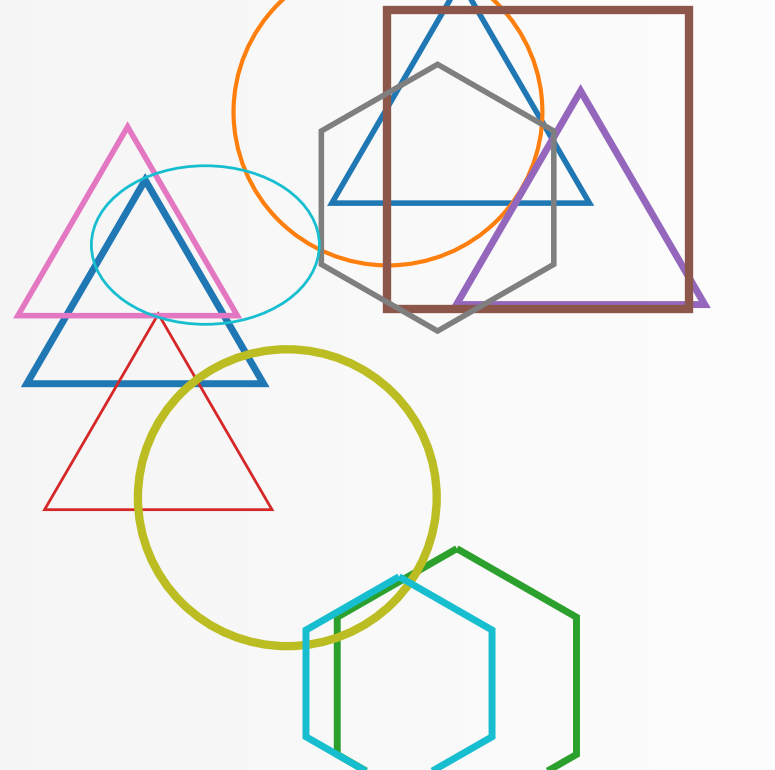[{"shape": "triangle", "thickness": 2.5, "radius": 0.88, "center": [0.187, 0.59]}, {"shape": "triangle", "thickness": 2, "radius": 0.96, "center": [0.594, 0.832]}, {"shape": "circle", "thickness": 1.5, "radius": 1.0, "center": [0.501, 0.855]}, {"shape": "hexagon", "thickness": 2.5, "radius": 0.89, "center": [0.589, 0.109]}, {"shape": "triangle", "thickness": 1, "radius": 0.85, "center": [0.204, 0.423]}, {"shape": "triangle", "thickness": 2.5, "radius": 0.92, "center": [0.749, 0.697]}, {"shape": "square", "thickness": 3, "radius": 0.97, "center": [0.694, 0.793]}, {"shape": "triangle", "thickness": 2, "radius": 0.82, "center": [0.165, 0.672]}, {"shape": "hexagon", "thickness": 2, "radius": 0.87, "center": [0.565, 0.743]}, {"shape": "circle", "thickness": 3, "radius": 0.96, "center": [0.371, 0.354]}, {"shape": "oval", "thickness": 1, "radius": 0.74, "center": [0.265, 0.682]}, {"shape": "hexagon", "thickness": 2.5, "radius": 0.69, "center": [0.515, 0.112]}]